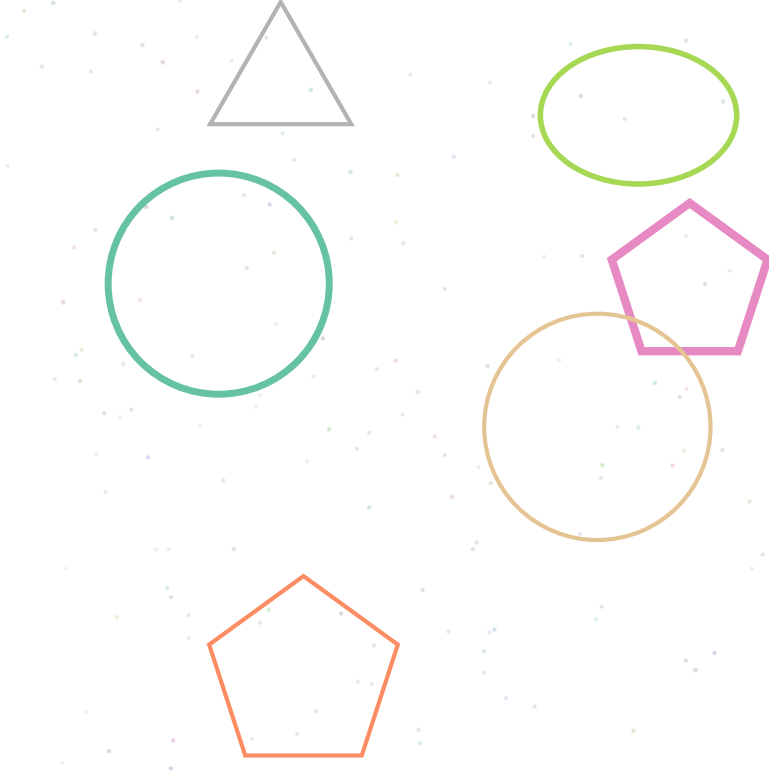[{"shape": "circle", "thickness": 2.5, "radius": 0.72, "center": [0.284, 0.632]}, {"shape": "pentagon", "thickness": 1.5, "radius": 0.64, "center": [0.394, 0.123]}, {"shape": "pentagon", "thickness": 3, "radius": 0.53, "center": [0.896, 0.63]}, {"shape": "oval", "thickness": 2, "radius": 0.64, "center": [0.829, 0.85]}, {"shape": "circle", "thickness": 1.5, "radius": 0.73, "center": [0.776, 0.446]}, {"shape": "triangle", "thickness": 1.5, "radius": 0.53, "center": [0.365, 0.892]}]